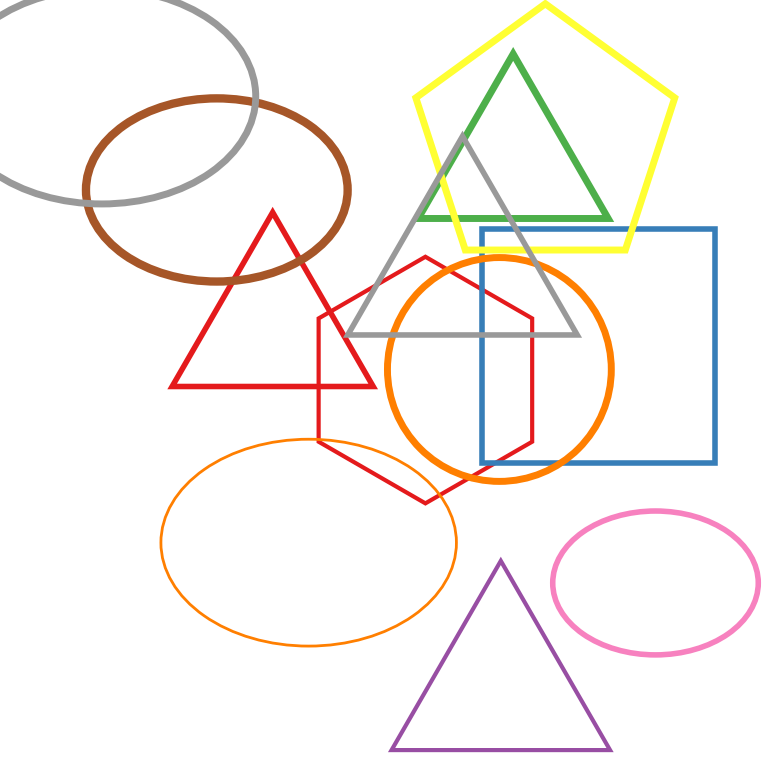[{"shape": "triangle", "thickness": 2, "radius": 0.75, "center": [0.354, 0.573]}, {"shape": "hexagon", "thickness": 1.5, "radius": 0.8, "center": [0.552, 0.506]}, {"shape": "square", "thickness": 2, "radius": 0.76, "center": [0.777, 0.551]}, {"shape": "triangle", "thickness": 2.5, "radius": 0.71, "center": [0.666, 0.787]}, {"shape": "triangle", "thickness": 1.5, "radius": 0.82, "center": [0.65, 0.108]}, {"shape": "circle", "thickness": 2.5, "radius": 0.73, "center": [0.649, 0.52]}, {"shape": "oval", "thickness": 1, "radius": 0.96, "center": [0.401, 0.295]}, {"shape": "pentagon", "thickness": 2.5, "radius": 0.88, "center": [0.708, 0.818]}, {"shape": "oval", "thickness": 3, "radius": 0.85, "center": [0.282, 0.753]}, {"shape": "oval", "thickness": 2, "radius": 0.67, "center": [0.851, 0.243]}, {"shape": "triangle", "thickness": 2, "radius": 0.86, "center": [0.601, 0.651]}, {"shape": "oval", "thickness": 2.5, "radius": 1.0, "center": [0.132, 0.875]}]